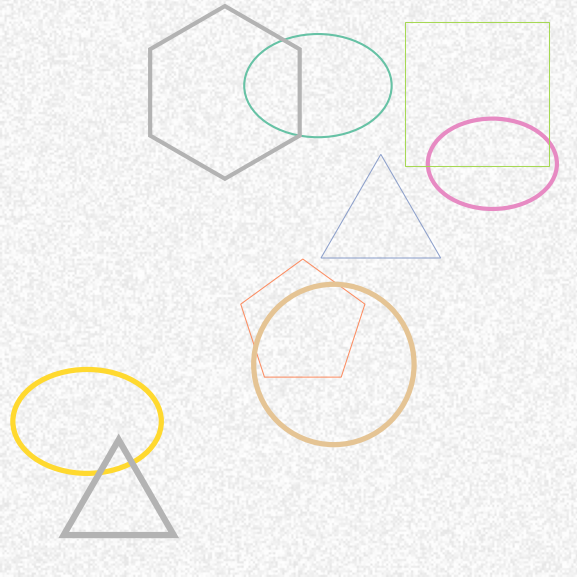[{"shape": "oval", "thickness": 1, "radius": 0.64, "center": [0.551, 0.851]}, {"shape": "pentagon", "thickness": 0.5, "radius": 0.57, "center": [0.524, 0.438]}, {"shape": "triangle", "thickness": 0.5, "radius": 0.6, "center": [0.659, 0.612]}, {"shape": "oval", "thickness": 2, "radius": 0.56, "center": [0.853, 0.716]}, {"shape": "square", "thickness": 0.5, "radius": 0.62, "center": [0.826, 0.836]}, {"shape": "oval", "thickness": 2.5, "radius": 0.64, "center": [0.151, 0.269]}, {"shape": "circle", "thickness": 2.5, "radius": 0.69, "center": [0.578, 0.368]}, {"shape": "hexagon", "thickness": 2, "radius": 0.75, "center": [0.389, 0.839]}, {"shape": "triangle", "thickness": 3, "radius": 0.55, "center": [0.206, 0.128]}]